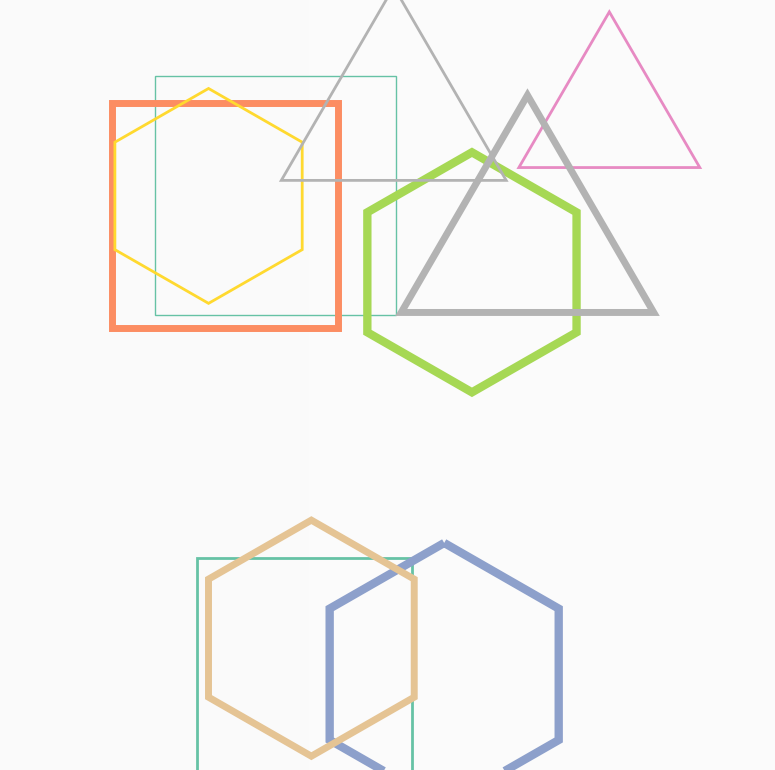[{"shape": "square", "thickness": 0.5, "radius": 0.78, "center": [0.355, 0.747]}, {"shape": "square", "thickness": 1, "radius": 0.69, "center": [0.393, 0.137]}, {"shape": "square", "thickness": 2.5, "radius": 0.73, "center": [0.291, 0.72]}, {"shape": "hexagon", "thickness": 3, "radius": 0.85, "center": [0.573, 0.124]}, {"shape": "triangle", "thickness": 1, "radius": 0.67, "center": [0.786, 0.85]}, {"shape": "hexagon", "thickness": 3, "radius": 0.78, "center": [0.609, 0.646]}, {"shape": "hexagon", "thickness": 1, "radius": 0.7, "center": [0.269, 0.746]}, {"shape": "hexagon", "thickness": 2.5, "radius": 0.77, "center": [0.402, 0.171]}, {"shape": "triangle", "thickness": 1, "radius": 0.84, "center": [0.508, 0.85]}, {"shape": "triangle", "thickness": 2.5, "radius": 0.94, "center": [0.681, 0.688]}]